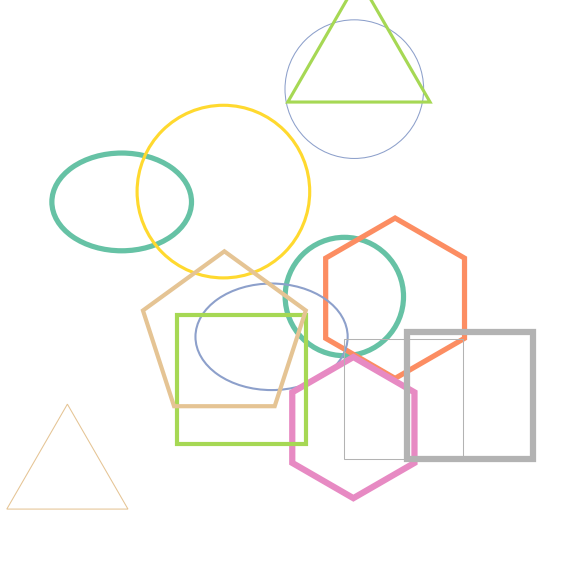[{"shape": "circle", "thickness": 2.5, "radius": 0.51, "center": [0.596, 0.486]}, {"shape": "oval", "thickness": 2.5, "radius": 0.6, "center": [0.211, 0.649]}, {"shape": "hexagon", "thickness": 2.5, "radius": 0.69, "center": [0.684, 0.483]}, {"shape": "circle", "thickness": 0.5, "radius": 0.6, "center": [0.614, 0.845]}, {"shape": "oval", "thickness": 1, "radius": 0.66, "center": [0.47, 0.416]}, {"shape": "hexagon", "thickness": 3, "radius": 0.61, "center": [0.612, 0.259]}, {"shape": "square", "thickness": 2, "radius": 0.56, "center": [0.418, 0.342]}, {"shape": "triangle", "thickness": 1.5, "radius": 0.71, "center": [0.621, 0.894]}, {"shape": "circle", "thickness": 1.5, "radius": 0.75, "center": [0.387, 0.667]}, {"shape": "pentagon", "thickness": 2, "radius": 0.74, "center": [0.389, 0.416]}, {"shape": "triangle", "thickness": 0.5, "radius": 0.61, "center": [0.117, 0.178]}, {"shape": "square", "thickness": 0.5, "radius": 0.52, "center": [0.699, 0.308]}, {"shape": "square", "thickness": 3, "radius": 0.55, "center": [0.814, 0.314]}]